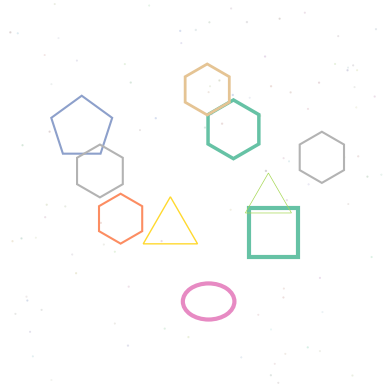[{"shape": "square", "thickness": 3, "radius": 0.32, "center": [0.711, 0.396]}, {"shape": "hexagon", "thickness": 2.5, "radius": 0.38, "center": [0.606, 0.664]}, {"shape": "hexagon", "thickness": 1.5, "radius": 0.32, "center": [0.313, 0.432]}, {"shape": "pentagon", "thickness": 1.5, "radius": 0.42, "center": [0.212, 0.668]}, {"shape": "oval", "thickness": 3, "radius": 0.33, "center": [0.542, 0.217]}, {"shape": "triangle", "thickness": 0.5, "radius": 0.35, "center": [0.697, 0.481]}, {"shape": "triangle", "thickness": 1, "radius": 0.41, "center": [0.443, 0.407]}, {"shape": "hexagon", "thickness": 2, "radius": 0.33, "center": [0.538, 0.768]}, {"shape": "hexagon", "thickness": 1.5, "radius": 0.33, "center": [0.836, 0.591]}, {"shape": "hexagon", "thickness": 1.5, "radius": 0.34, "center": [0.26, 0.556]}]